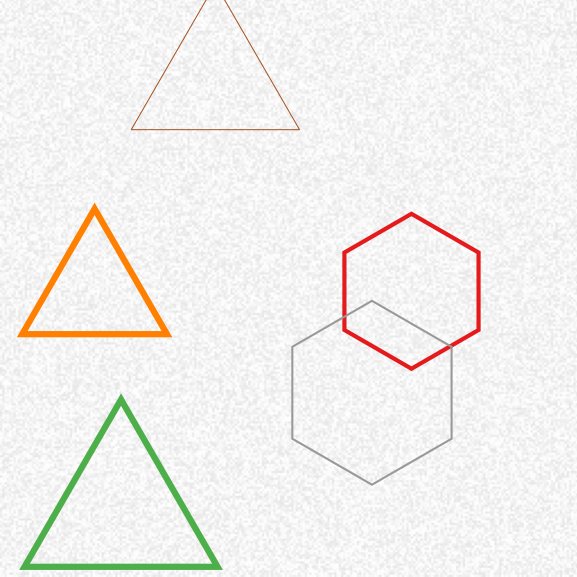[{"shape": "hexagon", "thickness": 2, "radius": 0.67, "center": [0.713, 0.495]}, {"shape": "triangle", "thickness": 3, "radius": 0.97, "center": [0.21, 0.114]}, {"shape": "triangle", "thickness": 3, "radius": 0.72, "center": [0.164, 0.493]}, {"shape": "triangle", "thickness": 0.5, "radius": 0.84, "center": [0.373, 0.859]}, {"shape": "hexagon", "thickness": 1, "radius": 0.8, "center": [0.644, 0.319]}]